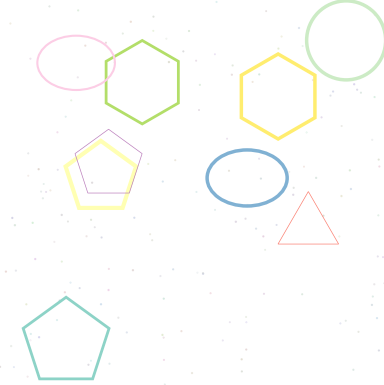[{"shape": "pentagon", "thickness": 2, "radius": 0.59, "center": [0.172, 0.111]}, {"shape": "pentagon", "thickness": 3, "radius": 0.48, "center": [0.262, 0.538]}, {"shape": "triangle", "thickness": 0.5, "radius": 0.45, "center": [0.801, 0.412]}, {"shape": "oval", "thickness": 2.5, "radius": 0.52, "center": [0.642, 0.538]}, {"shape": "hexagon", "thickness": 2, "radius": 0.54, "center": [0.369, 0.786]}, {"shape": "oval", "thickness": 1.5, "radius": 0.5, "center": [0.198, 0.837]}, {"shape": "pentagon", "thickness": 0.5, "radius": 0.46, "center": [0.282, 0.573]}, {"shape": "circle", "thickness": 2.5, "radius": 0.51, "center": [0.899, 0.895]}, {"shape": "hexagon", "thickness": 2.5, "radius": 0.55, "center": [0.722, 0.749]}]